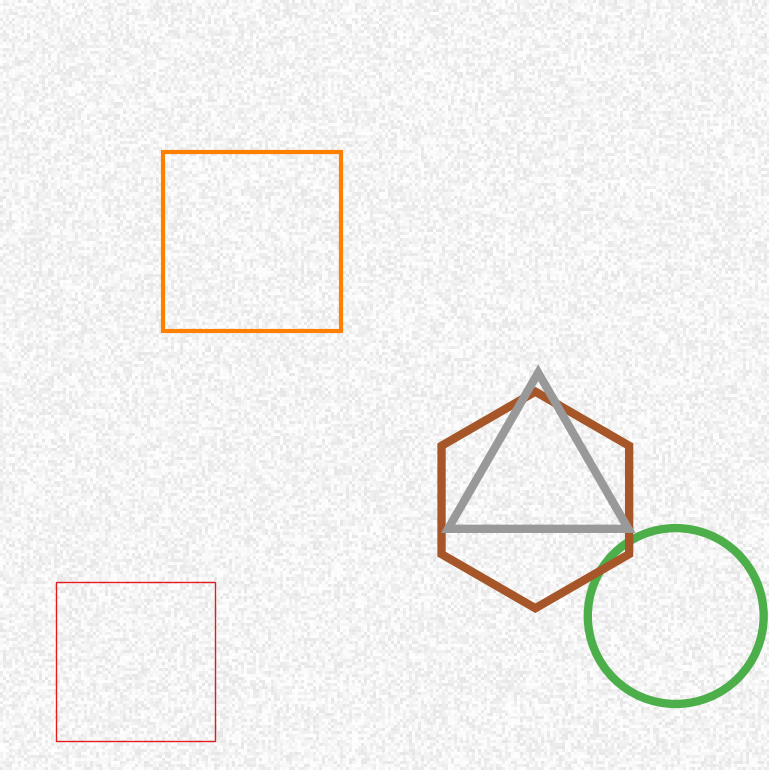[{"shape": "square", "thickness": 0.5, "radius": 0.52, "center": [0.176, 0.141]}, {"shape": "circle", "thickness": 3, "radius": 0.57, "center": [0.878, 0.2]}, {"shape": "square", "thickness": 1.5, "radius": 0.58, "center": [0.327, 0.686]}, {"shape": "hexagon", "thickness": 3, "radius": 0.7, "center": [0.695, 0.351]}, {"shape": "triangle", "thickness": 3, "radius": 0.68, "center": [0.699, 0.381]}]